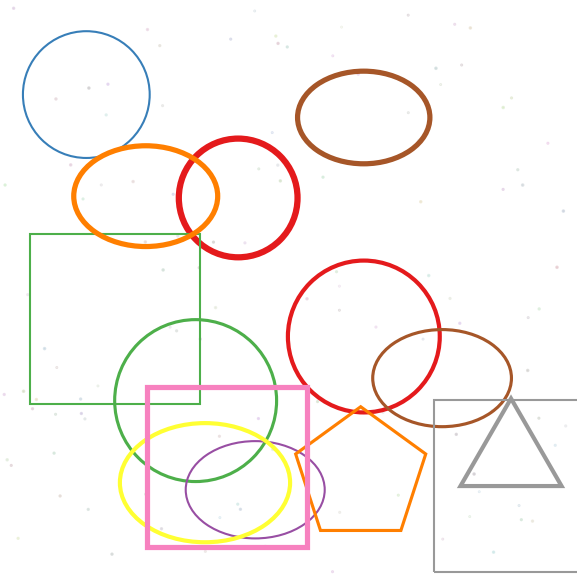[{"shape": "circle", "thickness": 3, "radius": 0.51, "center": [0.412, 0.656]}, {"shape": "circle", "thickness": 2, "radius": 0.66, "center": [0.63, 0.416]}, {"shape": "circle", "thickness": 1, "radius": 0.55, "center": [0.149, 0.835]}, {"shape": "square", "thickness": 1, "radius": 0.74, "center": [0.199, 0.447]}, {"shape": "circle", "thickness": 1.5, "radius": 0.7, "center": [0.339, 0.305]}, {"shape": "oval", "thickness": 1, "radius": 0.6, "center": [0.442, 0.151]}, {"shape": "oval", "thickness": 2.5, "radius": 0.62, "center": [0.252, 0.659]}, {"shape": "pentagon", "thickness": 1.5, "radius": 0.59, "center": [0.625, 0.176]}, {"shape": "oval", "thickness": 2, "radius": 0.74, "center": [0.355, 0.163]}, {"shape": "oval", "thickness": 2.5, "radius": 0.57, "center": [0.63, 0.796]}, {"shape": "oval", "thickness": 1.5, "radius": 0.6, "center": [0.766, 0.344]}, {"shape": "square", "thickness": 2.5, "radius": 0.69, "center": [0.393, 0.19]}, {"shape": "triangle", "thickness": 2, "radius": 0.51, "center": [0.885, 0.208]}, {"shape": "square", "thickness": 1, "radius": 0.74, "center": [0.899, 0.157]}]